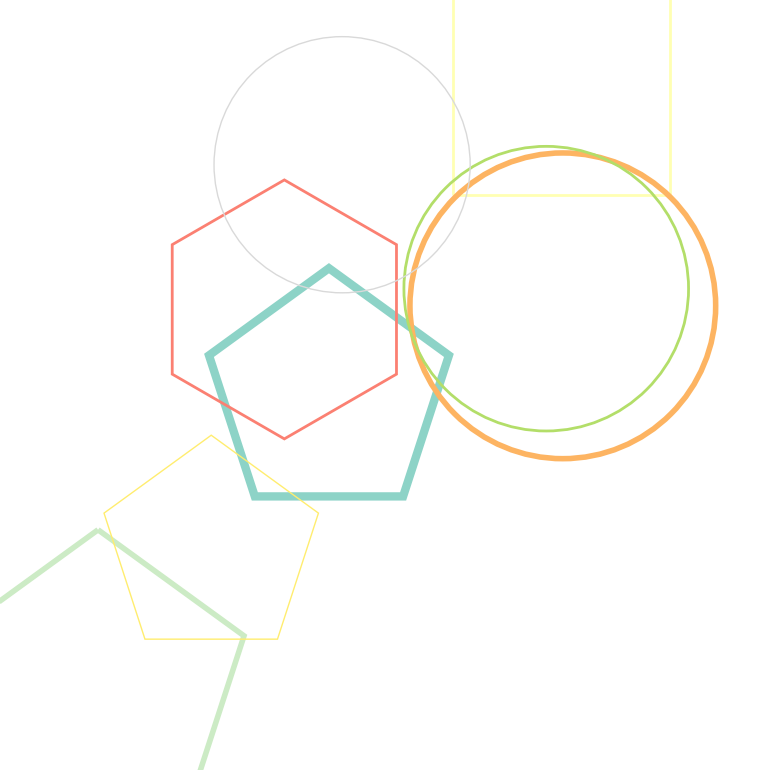[{"shape": "pentagon", "thickness": 3, "radius": 0.82, "center": [0.427, 0.488]}, {"shape": "square", "thickness": 1, "radius": 0.71, "center": [0.729, 0.889]}, {"shape": "hexagon", "thickness": 1, "radius": 0.84, "center": [0.369, 0.598]}, {"shape": "circle", "thickness": 2, "radius": 0.99, "center": [0.731, 0.603]}, {"shape": "circle", "thickness": 1, "radius": 0.92, "center": [0.709, 0.625]}, {"shape": "circle", "thickness": 0.5, "radius": 0.83, "center": [0.444, 0.786]}, {"shape": "pentagon", "thickness": 2, "radius": 1.0, "center": [0.127, 0.113]}, {"shape": "pentagon", "thickness": 0.5, "radius": 0.73, "center": [0.274, 0.288]}]